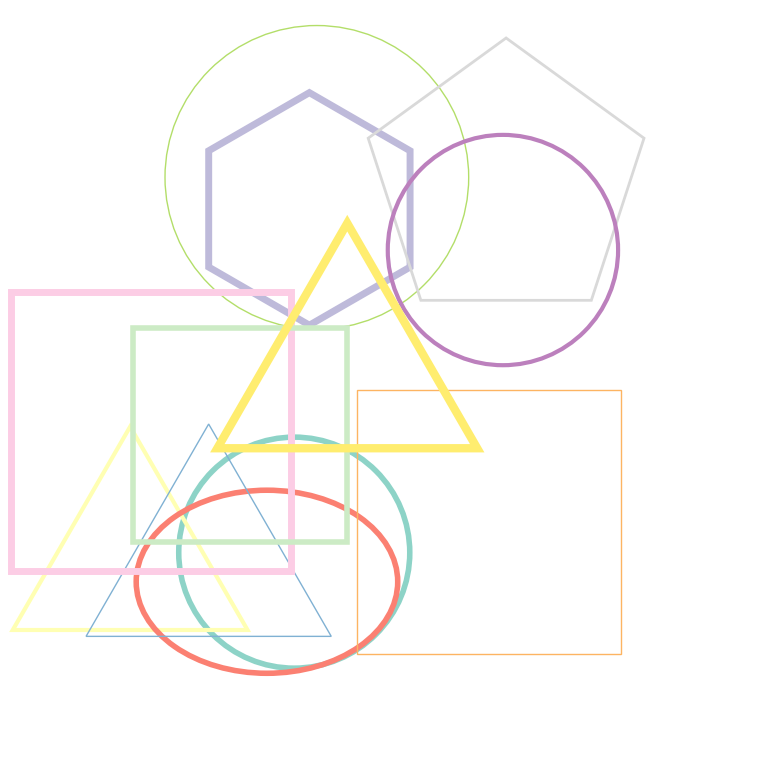[{"shape": "circle", "thickness": 2, "radius": 0.75, "center": [0.382, 0.282]}, {"shape": "triangle", "thickness": 1.5, "radius": 0.88, "center": [0.169, 0.27]}, {"shape": "hexagon", "thickness": 2.5, "radius": 0.75, "center": [0.402, 0.729]}, {"shape": "oval", "thickness": 2, "radius": 0.85, "center": [0.347, 0.244]}, {"shape": "triangle", "thickness": 0.5, "radius": 0.92, "center": [0.271, 0.265]}, {"shape": "square", "thickness": 0.5, "radius": 0.86, "center": [0.635, 0.322]}, {"shape": "circle", "thickness": 0.5, "radius": 0.99, "center": [0.411, 0.77]}, {"shape": "square", "thickness": 2.5, "radius": 0.91, "center": [0.196, 0.44]}, {"shape": "pentagon", "thickness": 1, "radius": 0.94, "center": [0.657, 0.762]}, {"shape": "circle", "thickness": 1.5, "radius": 0.75, "center": [0.653, 0.675]}, {"shape": "square", "thickness": 2, "radius": 0.7, "center": [0.311, 0.435]}, {"shape": "triangle", "thickness": 3, "radius": 0.97, "center": [0.451, 0.515]}]